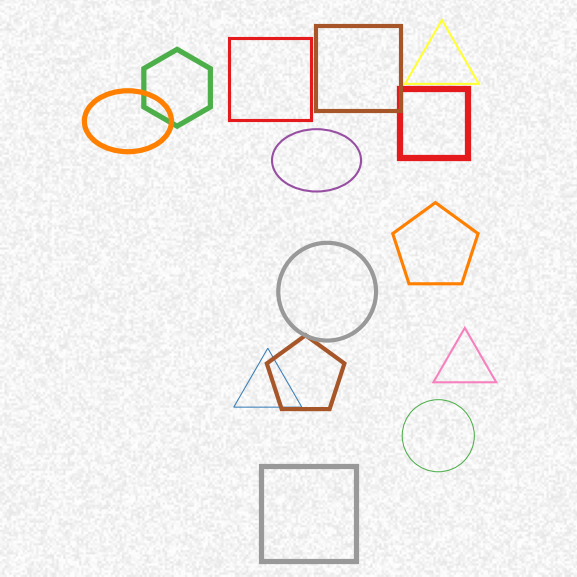[{"shape": "square", "thickness": 3, "radius": 0.3, "center": [0.751, 0.785]}, {"shape": "square", "thickness": 1.5, "radius": 0.36, "center": [0.468, 0.862]}, {"shape": "triangle", "thickness": 0.5, "radius": 0.34, "center": [0.464, 0.328]}, {"shape": "circle", "thickness": 0.5, "radius": 0.31, "center": [0.759, 0.245]}, {"shape": "hexagon", "thickness": 2.5, "radius": 0.33, "center": [0.307, 0.847]}, {"shape": "oval", "thickness": 1, "radius": 0.39, "center": [0.548, 0.721]}, {"shape": "pentagon", "thickness": 1.5, "radius": 0.39, "center": [0.754, 0.571]}, {"shape": "oval", "thickness": 2.5, "radius": 0.38, "center": [0.222, 0.789]}, {"shape": "triangle", "thickness": 1, "radius": 0.37, "center": [0.765, 0.891]}, {"shape": "square", "thickness": 2, "radius": 0.37, "center": [0.621, 0.88]}, {"shape": "pentagon", "thickness": 2, "radius": 0.35, "center": [0.529, 0.348]}, {"shape": "triangle", "thickness": 1, "radius": 0.31, "center": [0.805, 0.369]}, {"shape": "circle", "thickness": 2, "radius": 0.42, "center": [0.567, 0.494]}, {"shape": "square", "thickness": 2.5, "radius": 0.41, "center": [0.534, 0.111]}]